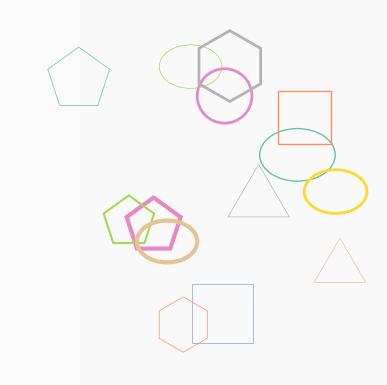[{"shape": "pentagon", "thickness": 0.5, "radius": 0.42, "center": [0.203, 0.794]}, {"shape": "oval", "thickness": 1, "radius": 0.49, "center": [0.768, 0.598]}, {"shape": "hexagon", "thickness": 0.5, "radius": 0.36, "center": [0.473, 0.157]}, {"shape": "square", "thickness": 1, "radius": 0.34, "center": [0.785, 0.695]}, {"shape": "square", "thickness": 0.5, "radius": 0.39, "center": [0.574, 0.186]}, {"shape": "pentagon", "thickness": 3, "radius": 0.37, "center": [0.396, 0.414]}, {"shape": "circle", "thickness": 2, "radius": 0.35, "center": [0.58, 0.751]}, {"shape": "pentagon", "thickness": 1.5, "radius": 0.34, "center": [0.333, 0.424]}, {"shape": "oval", "thickness": 0.5, "radius": 0.4, "center": [0.492, 0.827]}, {"shape": "oval", "thickness": 2, "radius": 0.4, "center": [0.866, 0.502]}, {"shape": "triangle", "thickness": 0.5, "radius": 0.38, "center": [0.877, 0.305]}, {"shape": "oval", "thickness": 3, "radius": 0.39, "center": [0.431, 0.373]}, {"shape": "triangle", "thickness": 0.5, "radius": 0.46, "center": [0.668, 0.482]}, {"shape": "hexagon", "thickness": 2, "radius": 0.46, "center": [0.593, 0.828]}]